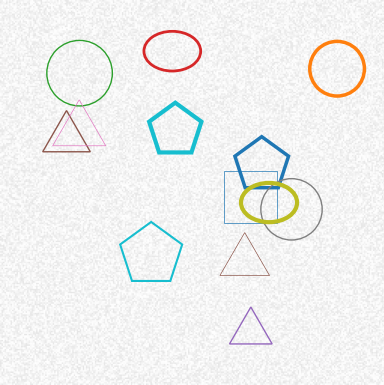[{"shape": "pentagon", "thickness": 2.5, "radius": 0.37, "center": [0.68, 0.572]}, {"shape": "square", "thickness": 0.5, "radius": 0.34, "center": [0.651, 0.488]}, {"shape": "circle", "thickness": 2.5, "radius": 0.35, "center": [0.876, 0.822]}, {"shape": "circle", "thickness": 1, "radius": 0.43, "center": [0.207, 0.81]}, {"shape": "oval", "thickness": 2, "radius": 0.37, "center": [0.448, 0.867]}, {"shape": "triangle", "thickness": 1, "radius": 0.32, "center": [0.651, 0.139]}, {"shape": "triangle", "thickness": 0.5, "radius": 0.37, "center": [0.636, 0.322]}, {"shape": "triangle", "thickness": 1, "radius": 0.36, "center": [0.173, 0.641]}, {"shape": "triangle", "thickness": 0.5, "radius": 0.4, "center": [0.206, 0.661]}, {"shape": "circle", "thickness": 1, "radius": 0.4, "center": [0.757, 0.456]}, {"shape": "oval", "thickness": 3, "radius": 0.36, "center": [0.699, 0.474]}, {"shape": "pentagon", "thickness": 3, "radius": 0.36, "center": [0.455, 0.662]}, {"shape": "pentagon", "thickness": 1.5, "radius": 0.42, "center": [0.393, 0.339]}]